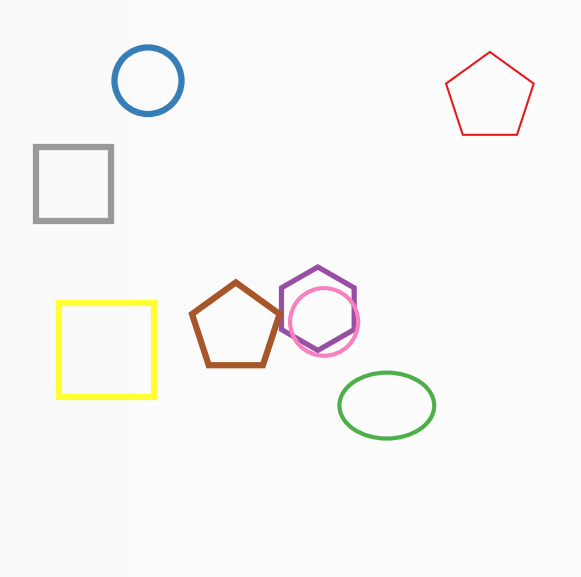[{"shape": "pentagon", "thickness": 1, "radius": 0.4, "center": [0.843, 0.83]}, {"shape": "circle", "thickness": 3, "radius": 0.29, "center": [0.255, 0.859]}, {"shape": "oval", "thickness": 2, "radius": 0.41, "center": [0.665, 0.297]}, {"shape": "hexagon", "thickness": 2.5, "radius": 0.36, "center": [0.547, 0.465]}, {"shape": "square", "thickness": 3, "radius": 0.41, "center": [0.183, 0.393]}, {"shape": "pentagon", "thickness": 3, "radius": 0.4, "center": [0.406, 0.431]}, {"shape": "circle", "thickness": 2, "radius": 0.29, "center": [0.558, 0.442]}, {"shape": "square", "thickness": 3, "radius": 0.32, "center": [0.127, 0.681]}]